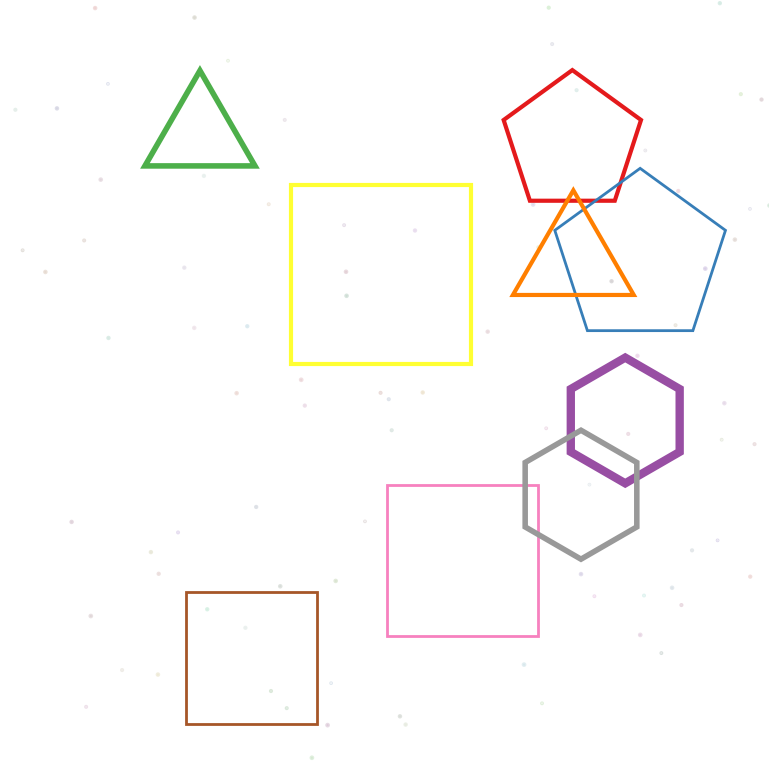[{"shape": "pentagon", "thickness": 1.5, "radius": 0.47, "center": [0.743, 0.815]}, {"shape": "pentagon", "thickness": 1, "radius": 0.58, "center": [0.831, 0.665]}, {"shape": "triangle", "thickness": 2, "radius": 0.41, "center": [0.26, 0.826]}, {"shape": "hexagon", "thickness": 3, "radius": 0.41, "center": [0.812, 0.454]}, {"shape": "triangle", "thickness": 1.5, "radius": 0.45, "center": [0.745, 0.662]}, {"shape": "square", "thickness": 1.5, "radius": 0.58, "center": [0.495, 0.643]}, {"shape": "square", "thickness": 1, "radius": 0.43, "center": [0.327, 0.145]}, {"shape": "square", "thickness": 1, "radius": 0.49, "center": [0.601, 0.272]}, {"shape": "hexagon", "thickness": 2, "radius": 0.42, "center": [0.755, 0.358]}]